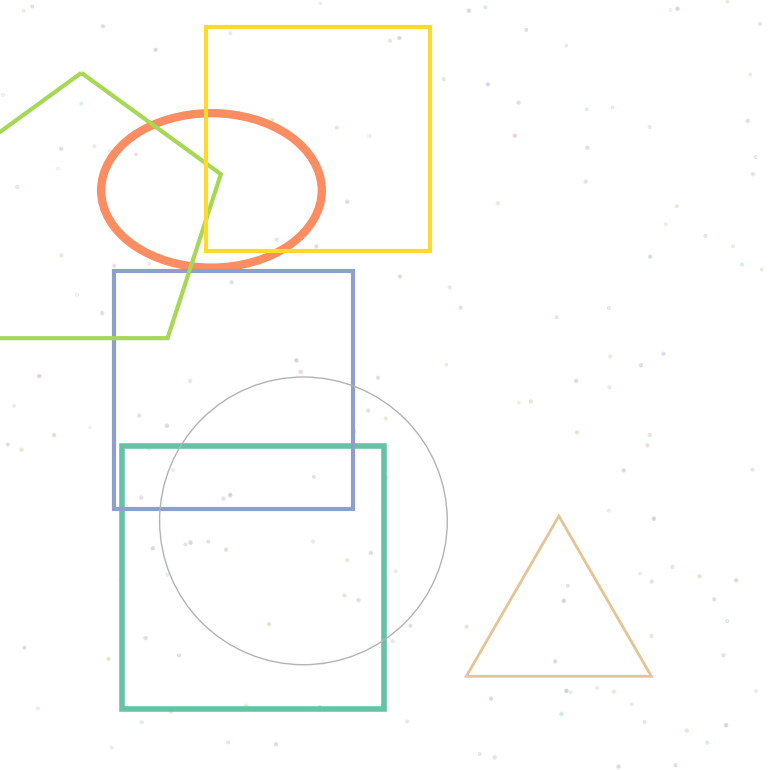[{"shape": "square", "thickness": 2, "radius": 0.85, "center": [0.329, 0.25]}, {"shape": "oval", "thickness": 3, "radius": 0.72, "center": [0.275, 0.753]}, {"shape": "square", "thickness": 1.5, "radius": 0.77, "center": [0.303, 0.493]}, {"shape": "pentagon", "thickness": 1.5, "radius": 0.95, "center": [0.106, 0.715]}, {"shape": "square", "thickness": 1.5, "radius": 0.73, "center": [0.413, 0.82]}, {"shape": "triangle", "thickness": 1, "radius": 0.69, "center": [0.726, 0.191]}, {"shape": "circle", "thickness": 0.5, "radius": 0.93, "center": [0.394, 0.324]}]